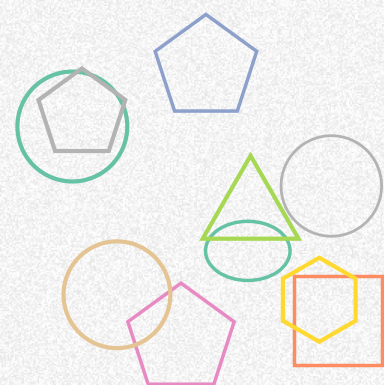[{"shape": "oval", "thickness": 2.5, "radius": 0.55, "center": [0.644, 0.348]}, {"shape": "circle", "thickness": 3, "radius": 0.71, "center": [0.188, 0.671]}, {"shape": "square", "thickness": 2.5, "radius": 0.57, "center": [0.877, 0.168]}, {"shape": "pentagon", "thickness": 2.5, "radius": 0.69, "center": [0.535, 0.824]}, {"shape": "pentagon", "thickness": 2.5, "radius": 0.73, "center": [0.47, 0.119]}, {"shape": "triangle", "thickness": 3, "radius": 0.72, "center": [0.651, 0.452]}, {"shape": "hexagon", "thickness": 3, "radius": 0.55, "center": [0.829, 0.222]}, {"shape": "circle", "thickness": 3, "radius": 0.69, "center": [0.304, 0.234]}, {"shape": "circle", "thickness": 2, "radius": 0.65, "center": [0.861, 0.517]}, {"shape": "pentagon", "thickness": 3, "radius": 0.59, "center": [0.213, 0.704]}]